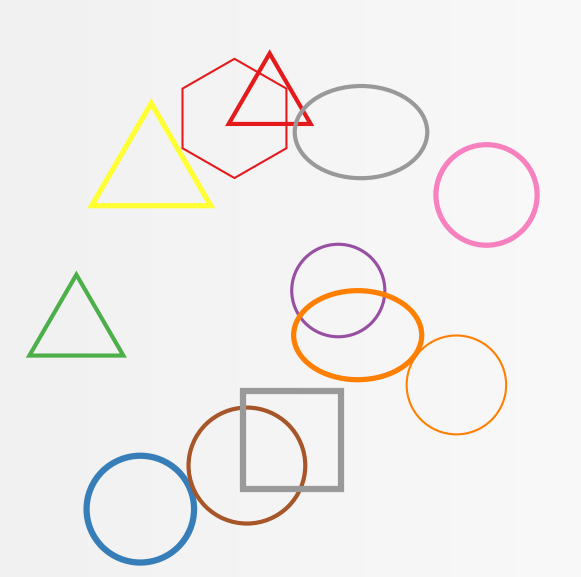[{"shape": "triangle", "thickness": 2, "radius": 0.41, "center": [0.464, 0.825]}, {"shape": "hexagon", "thickness": 1, "radius": 0.52, "center": [0.403, 0.794]}, {"shape": "circle", "thickness": 3, "radius": 0.46, "center": [0.241, 0.118]}, {"shape": "triangle", "thickness": 2, "radius": 0.47, "center": [0.131, 0.43]}, {"shape": "circle", "thickness": 1.5, "radius": 0.4, "center": [0.582, 0.496]}, {"shape": "circle", "thickness": 1, "radius": 0.43, "center": [0.785, 0.333]}, {"shape": "oval", "thickness": 2.5, "radius": 0.55, "center": [0.615, 0.419]}, {"shape": "triangle", "thickness": 2.5, "radius": 0.59, "center": [0.26, 0.702]}, {"shape": "circle", "thickness": 2, "radius": 0.5, "center": [0.425, 0.193]}, {"shape": "circle", "thickness": 2.5, "radius": 0.44, "center": [0.837, 0.662]}, {"shape": "oval", "thickness": 2, "radius": 0.57, "center": [0.621, 0.77]}, {"shape": "square", "thickness": 3, "radius": 0.42, "center": [0.502, 0.238]}]